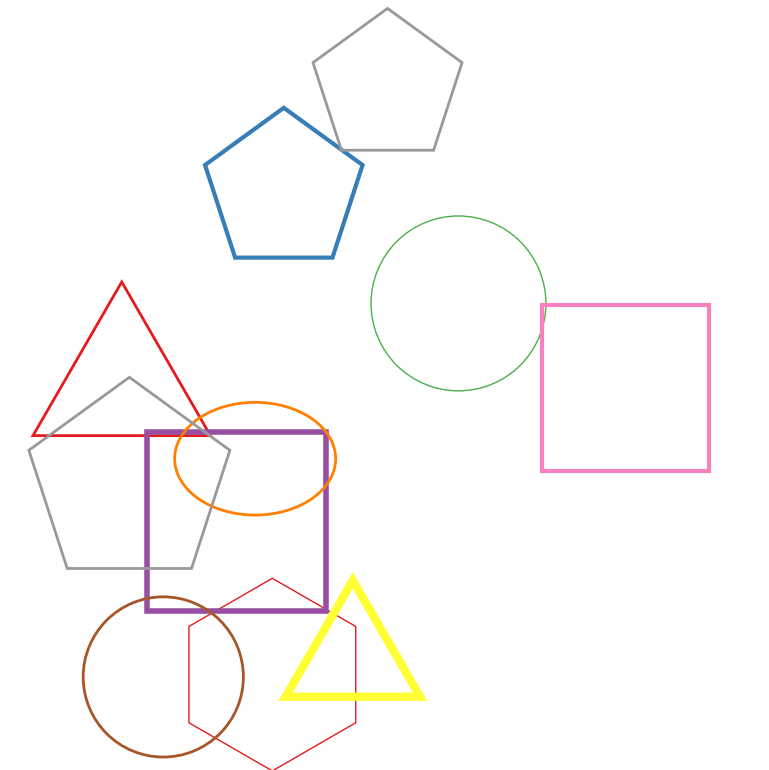[{"shape": "triangle", "thickness": 1, "radius": 0.67, "center": [0.158, 0.501]}, {"shape": "hexagon", "thickness": 0.5, "radius": 0.63, "center": [0.354, 0.124]}, {"shape": "pentagon", "thickness": 1.5, "radius": 0.54, "center": [0.369, 0.752]}, {"shape": "circle", "thickness": 0.5, "radius": 0.57, "center": [0.595, 0.606]}, {"shape": "square", "thickness": 2, "radius": 0.58, "center": [0.307, 0.322]}, {"shape": "oval", "thickness": 1, "radius": 0.52, "center": [0.331, 0.404]}, {"shape": "triangle", "thickness": 3, "radius": 0.5, "center": [0.458, 0.146]}, {"shape": "circle", "thickness": 1, "radius": 0.52, "center": [0.212, 0.121]}, {"shape": "square", "thickness": 1.5, "radius": 0.54, "center": [0.812, 0.496]}, {"shape": "pentagon", "thickness": 1, "radius": 0.51, "center": [0.503, 0.887]}, {"shape": "pentagon", "thickness": 1, "radius": 0.69, "center": [0.168, 0.373]}]